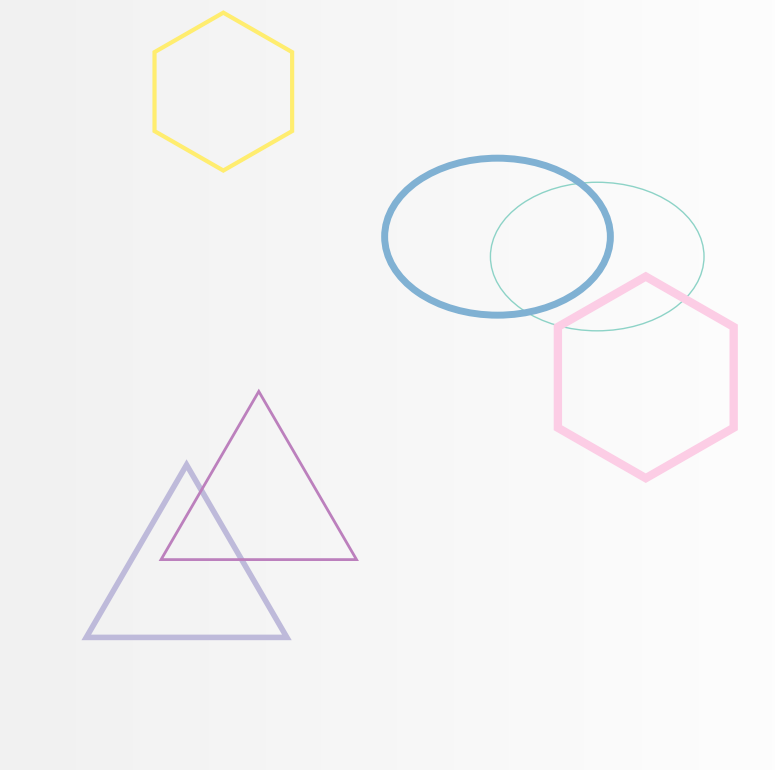[{"shape": "oval", "thickness": 0.5, "radius": 0.69, "center": [0.771, 0.667]}, {"shape": "triangle", "thickness": 2, "radius": 0.75, "center": [0.241, 0.247]}, {"shape": "oval", "thickness": 2.5, "radius": 0.73, "center": [0.642, 0.693]}, {"shape": "hexagon", "thickness": 3, "radius": 0.65, "center": [0.833, 0.51]}, {"shape": "triangle", "thickness": 1, "radius": 0.73, "center": [0.334, 0.346]}, {"shape": "hexagon", "thickness": 1.5, "radius": 0.51, "center": [0.288, 0.881]}]